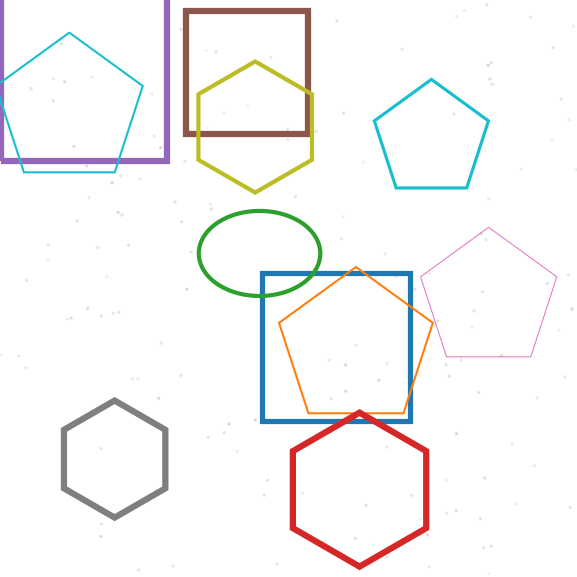[{"shape": "square", "thickness": 2.5, "radius": 0.64, "center": [0.581, 0.399]}, {"shape": "pentagon", "thickness": 1, "radius": 0.7, "center": [0.616, 0.397]}, {"shape": "oval", "thickness": 2, "radius": 0.53, "center": [0.449, 0.56]}, {"shape": "hexagon", "thickness": 3, "radius": 0.67, "center": [0.623, 0.151]}, {"shape": "square", "thickness": 3, "radius": 0.72, "center": [0.145, 0.864]}, {"shape": "square", "thickness": 3, "radius": 0.53, "center": [0.427, 0.874]}, {"shape": "pentagon", "thickness": 0.5, "radius": 0.62, "center": [0.846, 0.481]}, {"shape": "hexagon", "thickness": 3, "radius": 0.51, "center": [0.199, 0.204]}, {"shape": "hexagon", "thickness": 2, "radius": 0.57, "center": [0.442, 0.779]}, {"shape": "pentagon", "thickness": 1.5, "radius": 0.52, "center": [0.747, 0.758]}, {"shape": "pentagon", "thickness": 1, "radius": 0.67, "center": [0.12, 0.809]}]